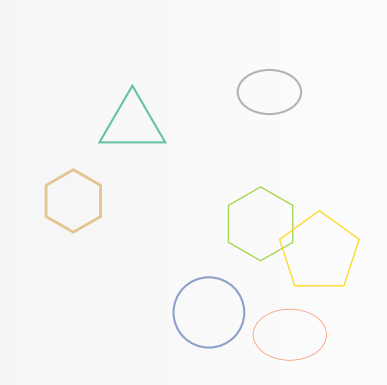[{"shape": "triangle", "thickness": 1.5, "radius": 0.49, "center": [0.342, 0.679]}, {"shape": "oval", "thickness": 0.5, "radius": 0.47, "center": [0.748, 0.131]}, {"shape": "circle", "thickness": 1.5, "radius": 0.46, "center": [0.539, 0.188]}, {"shape": "hexagon", "thickness": 1, "radius": 0.48, "center": [0.673, 0.419]}, {"shape": "pentagon", "thickness": 1, "radius": 0.54, "center": [0.824, 0.345]}, {"shape": "hexagon", "thickness": 2, "radius": 0.41, "center": [0.189, 0.478]}, {"shape": "oval", "thickness": 1.5, "radius": 0.41, "center": [0.695, 0.761]}]